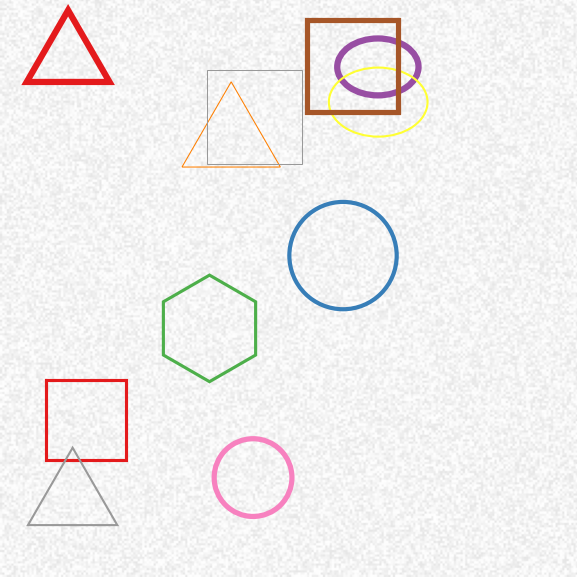[{"shape": "square", "thickness": 1.5, "radius": 0.35, "center": [0.149, 0.272]}, {"shape": "triangle", "thickness": 3, "radius": 0.41, "center": [0.118, 0.899]}, {"shape": "circle", "thickness": 2, "radius": 0.46, "center": [0.594, 0.557]}, {"shape": "hexagon", "thickness": 1.5, "radius": 0.46, "center": [0.363, 0.43]}, {"shape": "oval", "thickness": 3, "radius": 0.35, "center": [0.654, 0.883]}, {"shape": "triangle", "thickness": 0.5, "radius": 0.49, "center": [0.4, 0.759]}, {"shape": "oval", "thickness": 1, "radius": 0.43, "center": [0.655, 0.822]}, {"shape": "square", "thickness": 2.5, "radius": 0.39, "center": [0.61, 0.885]}, {"shape": "circle", "thickness": 2.5, "radius": 0.34, "center": [0.438, 0.172]}, {"shape": "triangle", "thickness": 1, "radius": 0.45, "center": [0.126, 0.135]}, {"shape": "square", "thickness": 0.5, "radius": 0.41, "center": [0.441, 0.796]}]